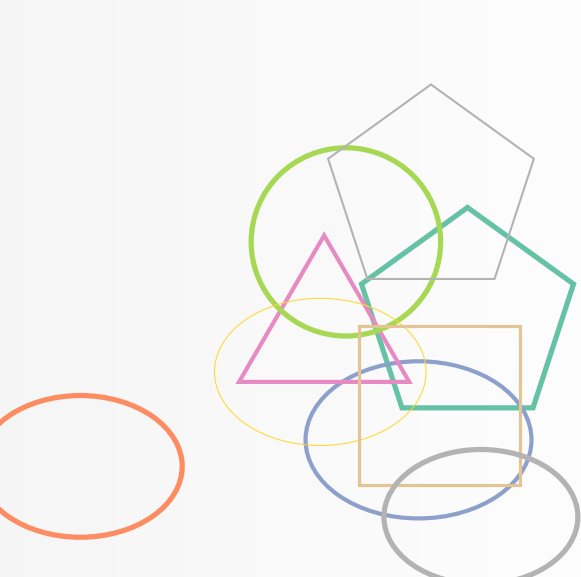[{"shape": "pentagon", "thickness": 2.5, "radius": 0.96, "center": [0.804, 0.448]}, {"shape": "oval", "thickness": 2.5, "radius": 0.88, "center": [0.138, 0.192]}, {"shape": "oval", "thickness": 2, "radius": 0.97, "center": [0.72, 0.237]}, {"shape": "triangle", "thickness": 2, "radius": 0.85, "center": [0.558, 0.422]}, {"shape": "circle", "thickness": 2.5, "radius": 0.81, "center": [0.595, 0.58]}, {"shape": "oval", "thickness": 0.5, "radius": 0.91, "center": [0.551, 0.355]}, {"shape": "square", "thickness": 1.5, "radius": 0.69, "center": [0.756, 0.296]}, {"shape": "oval", "thickness": 2.5, "radius": 0.83, "center": [0.827, 0.104]}, {"shape": "pentagon", "thickness": 1, "radius": 0.93, "center": [0.741, 0.667]}]